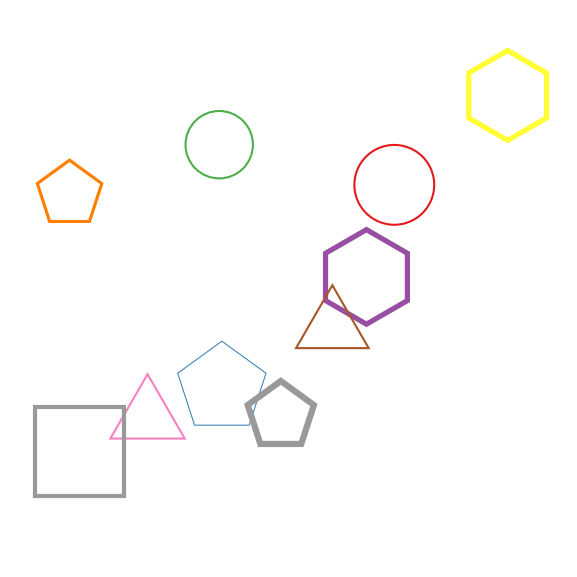[{"shape": "circle", "thickness": 1, "radius": 0.35, "center": [0.683, 0.679]}, {"shape": "pentagon", "thickness": 0.5, "radius": 0.4, "center": [0.384, 0.328]}, {"shape": "circle", "thickness": 1, "radius": 0.29, "center": [0.38, 0.749]}, {"shape": "hexagon", "thickness": 2.5, "radius": 0.41, "center": [0.635, 0.52]}, {"shape": "pentagon", "thickness": 1.5, "radius": 0.29, "center": [0.12, 0.663]}, {"shape": "hexagon", "thickness": 2.5, "radius": 0.39, "center": [0.879, 0.834]}, {"shape": "triangle", "thickness": 1, "radius": 0.36, "center": [0.576, 0.433]}, {"shape": "triangle", "thickness": 1, "radius": 0.37, "center": [0.256, 0.277]}, {"shape": "pentagon", "thickness": 3, "radius": 0.3, "center": [0.486, 0.279]}, {"shape": "square", "thickness": 2, "radius": 0.39, "center": [0.138, 0.218]}]